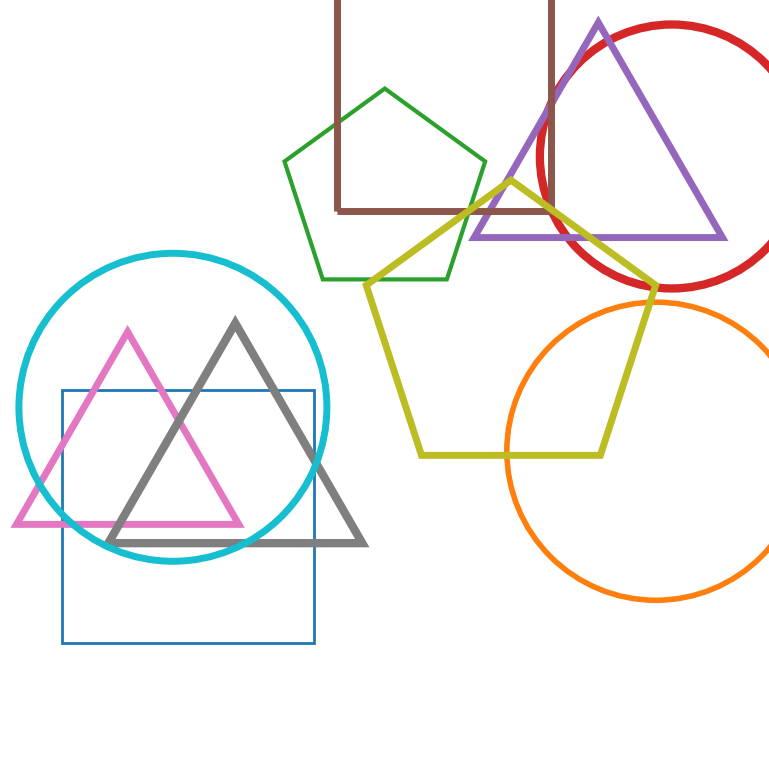[{"shape": "square", "thickness": 1, "radius": 0.82, "center": [0.244, 0.329]}, {"shape": "circle", "thickness": 2, "radius": 0.97, "center": [0.852, 0.414]}, {"shape": "pentagon", "thickness": 1.5, "radius": 0.69, "center": [0.5, 0.748]}, {"shape": "circle", "thickness": 3, "radius": 0.86, "center": [0.873, 0.797]}, {"shape": "triangle", "thickness": 2.5, "radius": 0.93, "center": [0.777, 0.785]}, {"shape": "square", "thickness": 2.5, "radius": 0.69, "center": [0.577, 0.865]}, {"shape": "triangle", "thickness": 2.5, "radius": 0.83, "center": [0.166, 0.402]}, {"shape": "triangle", "thickness": 3, "radius": 0.95, "center": [0.306, 0.39]}, {"shape": "pentagon", "thickness": 2.5, "radius": 0.99, "center": [0.664, 0.568]}, {"shape": "circle", "thickness": 2.5, "radius": 1.0, "center": [0.225, 0.471]}]